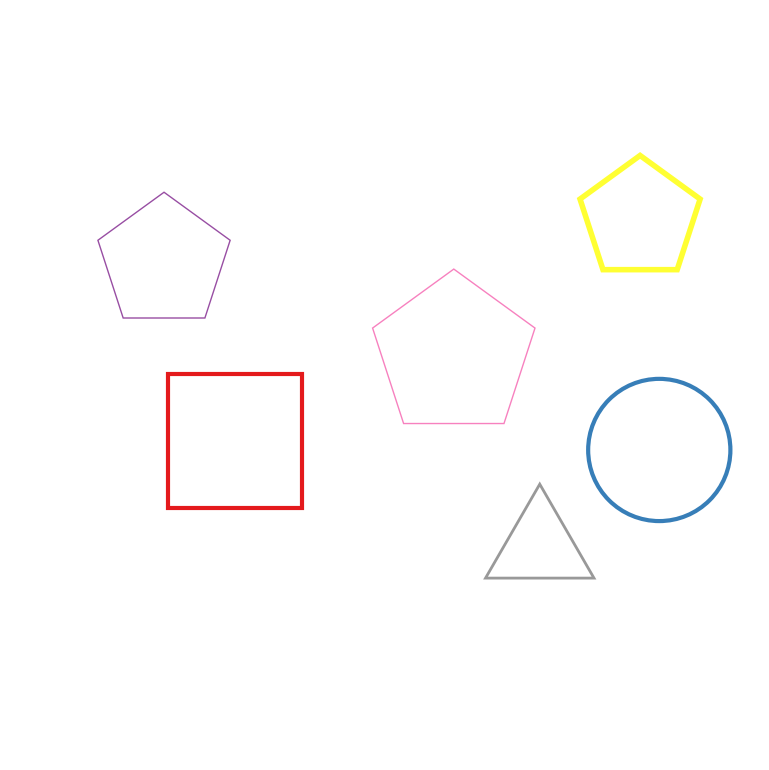[{"shape": "square", "thickness": 1.5, "radius": 0.43, "center": [0.305, 0.427]}, {"shape": "circle", "thickness": 1.5, "radius": 0.46, "center": [0.856, 0.416]}, {"shape": "pentagon", "thickness": 0.5, "radius": 0.45, "center": [0.213, 0.66]}, {"shape": "pentagon", "thickness": 2, "radius": 0.41, "center": [0.831, 0.716]}, {"shape": "pentagon", "thickness": 0.5, "radius": 0.55, "center": [0.589, 0.54]}, {"shape": "triangle", "thickness": 1, "radius": 0.41, "center": [0.701, 0.29]}]